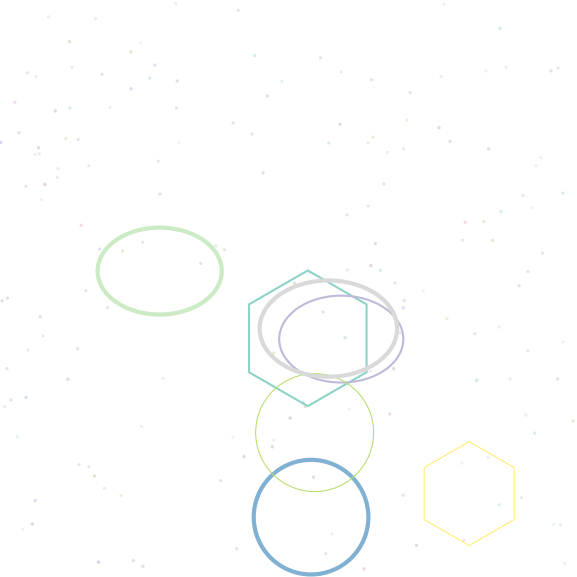[{"shape": "hexagon", "thickness": 1, "radius": 0.59, "center": [0.533, 0.413]}, {"shape": "oval", "thickness": 1, "radius": 0.54, "center": [0.591, 0.412]}, {"shape": "circle", "thickness": 2, "radius": 0.5, "center": [0.539, 0.104]}, {"shape": "circle", "thickness": 0.5, "radius": 0.51, "center": [0.545, 0.25]}, {"shape": "oval", "thickness": 2, "radius": 0.6, "center": [0.569, 0.43]}, {"shape": "oval", "thickness": 2, "radius": 0.54, "center": [0.277, 0.53]}, {"shape": "hexagon", "thickness": 0.5, "radius": 0.45, "center": [0.812, 0.144]}]